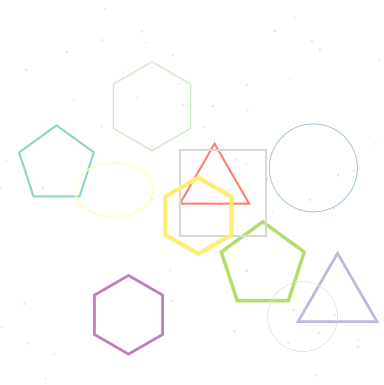[{"shape": "pentagon", "thickness": 1.5, "radius": 0.51, "center": [0.147, 0.572]}, {"shape": "oval", "thickness": 1, "radius": 0.5, "center": [0.296, 0.507]}, {"shape": "triangle", "thickness": 2, "radius": 0.59, "center": [0.877, 0.224]}, {"shape": "triangle", "thickness": 1.5, "radius": 0.52, "center": [0.557, 0.523]}, {"shape": "circle", "thickness": 0.5, "radius": 0.57, "center": [0.814, 0.564]}, {"shape": "pentagon", "thickness": 2.5, "radius": 0.57, "center": [0.683, 0.311]}, {"shape": "circle", "thickness": 0.5, "radius": 0.45, "center": [0.786, 0.178]}, {"shape": "square", "thickness": 1.5, "radius": 0.56, "center": [0.579, 0.498]}, {"shape": "hexagon", "thickness": 2, "radius": 0.51, "center": [0.334, 0.182]}, {"shape": "hexagon", "thickness": 1, "radius": 0.58, "center": [0.395, 0.724]}, {"shape": "hexagon", "thickness": 3, "radius": 0.5, "center": [0.515, 0.44]}]